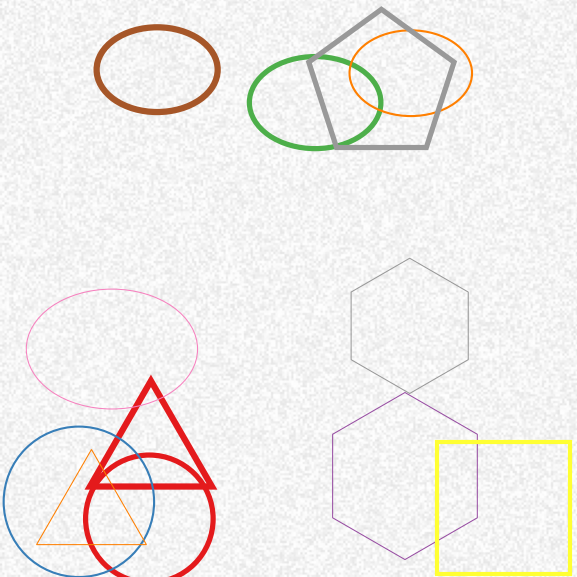[{"shape": "circle", "thickness": 2.5, "radius": 0.55, "center": [0.259, 0.101]}, {"shape": "triangle", "thickness": 3, "radius": 0.61, "center": [0.261, 0.218]}, {"shape": "circle", "thickness": 1, "radius": 0.65, "center": [0.137, 0.13]}, {"shape": "oval", "thickness": 2.5, "radius": 0.57, "center": [0.546, 0.821]}, {"shape": "hexagon", "thickness": 0.5, "radius": 0.72, "center": [0.701, 0.175]}, {"shape": "oval", "thickness": 1, "radius": 0.53, "center": [0.711, 0.872]}, {"shape": "triangle", "thickness": 0.5, "radius": 0.55, "center": [0.158, 0.111]}, {"shape": "square", "thickness": 2, "radius": 0.57, "center": [0.872, 0.119]}, {"shape": "oval", "thickness": 3, "radius": 0.52, "center": [0.272, 0.879]}, {"shape": "oval", "thickness": 0.5, "radius": 0.74, "center": [0.194, 0.395]}, {"shape": "hexagon", "thickness": 0.5, "radius": 0.59, "center": [0.709, 0.435]}, {"shape": "pentagon", "thickness": 2.5, "radius": 0.66, "center": [0.66, 0.851]}]